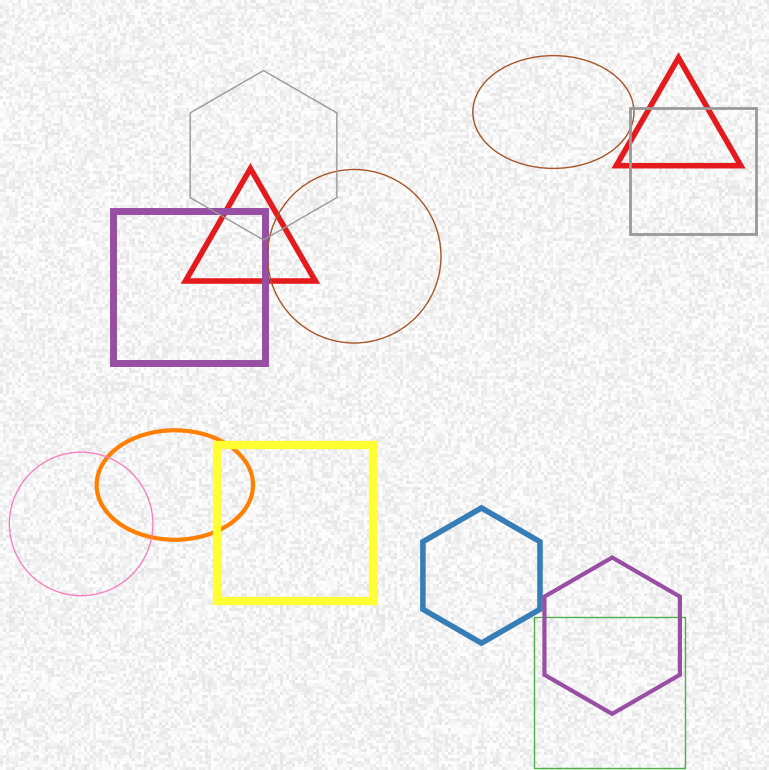[{"shape": "triangle", "thickness": 2, "radius": 0.49, "center": [0.325, 0.684]}, {"shape": "triangle", "thickness": 2, "radius": 0.47, "center": [0.881, 0.832]}, {"shape": "hexagon", "thickness": 2, "radius": 0.44, "center": [0.625, 0.253]}, {"shape": "square", "thickness": 0.5, "radius": 0.49, "center": [0.791, 0.101]}, {"shape": "square", "thickness": 2.5, "radius": 0.49, "center": [0.245, 0.628]}, {"shape": "hexagon", "thickness": 1.5, "radius": 0.51, "center": [0.795, 0.174]}, {"shape": "oval", "thickness": 1.5, "radius": 0.51, "center": [0.227, 0.37]}, {"shape": "square", "thickness": 3, "radius": 0.51, "center": [0.383, 0.32]}, {"shape": "oval", "thickness": 0.5, "radius": 0.52, "center": [0.719, 0.855]}, {"shape": "circle", "thickness": 0.5, "radius": 0.56, "center": [0.46, 0.667]}, {"shape": "circle", "thickness": 0.5, "radius": 0.47, "center": [0.105, 0.32]}, {"shape": "square", "thickness": 1, "radius": 0.41, "center": [0.9, 0.778]}, {"shape": "hexagon", "thickness": 0.5, "radius": 0.55, "center": [0.342, 0.798]}]